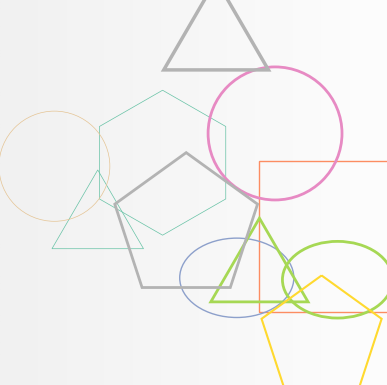[{"shape": "hexagon", "thickness": 0.5, "radius": 0.94, "center": [0.42, 0.577]}, {"shape": "triangle", "thickness": 0.5, "radius": 0.68, "center": [0.252, 0.422]}, {"shape": "square", "thickness": 1, "radius": 0.98, "center": [0.866, 0.385]}, {"shape": "oval", "thickness": 1, "radius": 0.74, "center": [0.611, 0.278]}, {"shape": "circle", "thickness": 2, "radius": 0.86, "center": [0.71, 0.653]}, {"shape": "oval", "thickness": 2, "radius": 0.71, "center": [0.871, 0.273]}, {"shape": "triangle", "thickness": 2, "radius": 0.72, "center": [0.669, 0.288]}, {"shape": "pentagon", "thickness": 1.5, "radius": 0.81, "center": [0.83, 0.122]}, {"shape": "circle", "thickness": 0.5, "radius": 0.72, "center": [0.14, 0.568]}, {"shape": "pentagon", "thickness": 2, "radius": 0.97, "center": [0.48, 0.41]}, {"shape": "triangle", "thickness": 2.5, "radius": 0.78, "center": [0.558, 0.896]}]